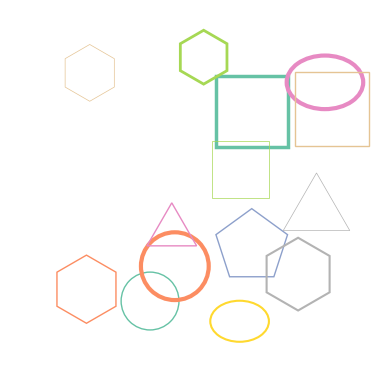[{"shape": "square", "thickness": 2.5, "radius": 0.46, "center": [0.655, 0.711]}, {"shape": "circle", "thickness": 1, "radius": 0.38, "center": [0.39, 0.218]}, {"shape": "circle", "thickness": 3, "radius": 0.44, "center": [0.454, 0.309]}, {"shape": "hexagon", "thickness": 1, "radius": 0.44, "center": [0.225, 0.249]}, {"shape": "pentagon", "thickness": 1, "radius": 0.49, "center": [0.654, 0.36]}, {"shape": "oval", "thickness": 3, "radius": 0.5, "center": [0.844, 0.786]}, {"shape": "triangle", "thickness": 1, "radius": 0.37, "center": [0.446, 0.399]}, {"shape": "hexagon", "thickness": 2, "radius": 0.35, "center": [0.529, 0.851]}, {"shape": "square", "thickness": 0.5, "radius": 0.37, "center": [0.626, 0.56]}, {"shape": "oval", "thickness": 1.5, "radius": 0.38, "center": [0.622, 0.166]}, {"shape": "square", "thickness": 1, "radius": 0.48, "center": [0.862, 0.717]}, {"shape": "hexagon", "thickness": 0.5, "radius": 0.37, "center": [0.233, 0.811]}, {"shape": "triangle", "thickness": 0.5, "radius": 0.5, "center": [0.822, 0.451]}, {"shape": "hexagon", "thickness": 1.5, "radius": 0.47, "center": [0.774, 0.288]}]